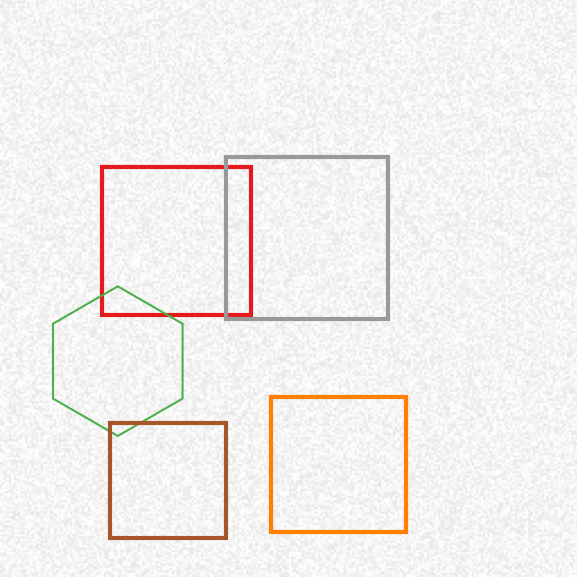[{"shape": "square", "thickness": 2, "radius": 0.64, "center": [0.306, 0.582]}, {"shape": "hexagon", "thickness": 1, "radius": 0.65, "center": [0.204, 0.374]}, {"shape": "square", "thickness": 2, "radius": 0.58, "center": [0.586, 0.195]}, {"shape": "square", "thickness": 2, "radius": 0.5, "center": [0.291, 0.167]}, {"shape": "square", "thickness": 2, "radius": 0.7, "center": [0.531, 0.587]}]